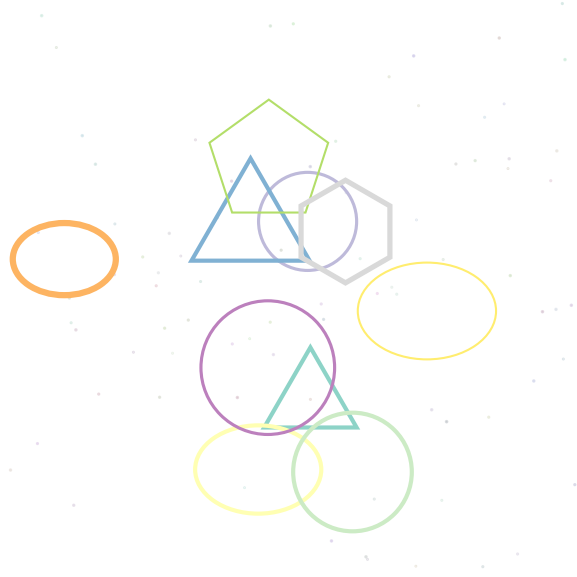[{"shape": "triangle", "thickness": 2, "radius": 0.46, "center": [0.537, 0.305]}, {"shape": "oval", "thickness": 2, "radius": 0.55, "center": [0.447, 0.186]}, {"shape": "circle", "thickness": 1.5, "radius": 0.42, "center": [0.533, 0.616]}, {"shape": "triangle", "thickness": 2, "radius": 0.59, "center": [0.434, 0.607]}, {"shape": "oval", "thickness": 3, "radius": 0.45, "center": [0.111, 0.55]}, {"shape": "pentagon", "thickness": 1, "radius": 0.54, "center": [0.465, 0.719]}, {"shape": "hexagon", "thickness": 2.5, "radius": 0.44, "center": [0.598, 0.598]}, {"shape": "circle", "thickness": 1.5, "radius": 0.58, "center": [0.464, 0.363]}, {"shape": "circle", "thickness": 2, "radius": 0.51, "center": [0.61, 0.182]}, {"shape": "oval", "thickness": 1, "radius": 0.6, "center": [0.739, 0.461]}]